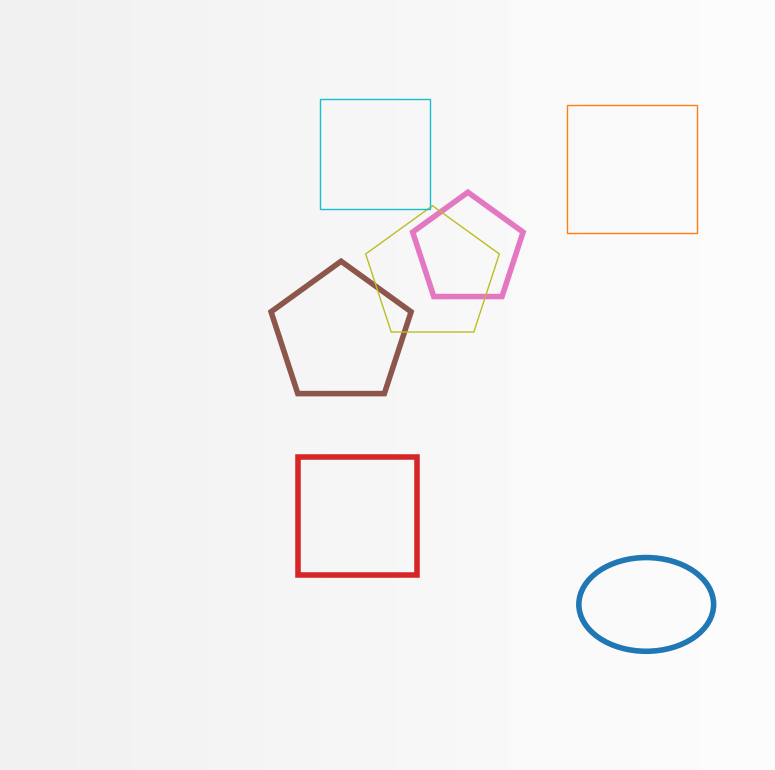[{"shape": "oval", "thickness": 2, "radius": 0.43, "center": [0.834, 0.215]}, {"shape": "square", "thickness": 0.5, "radius": 0.42, "center": [0.815, 0.781]}, {"shape": "square", "thickness": 2, "radius": 0.38, "center": [0.461, 0.33]}, {"shape": "pentagon", "thickness": 2, "radius": 0.48, "center": [0.44, 0.566]}, {"shape": "pentagon", "thickness": 2, "radius": 0.37, "center": [0.604, 0.675]}, {"shape": "pentagon", "thickness": 0.5, "radius": 0.45, "center": [0.558, 0.642]}, {"shape": "square", "thickness": 0.5, "radius": 0.36, "center": [0.484, 0.8]}]